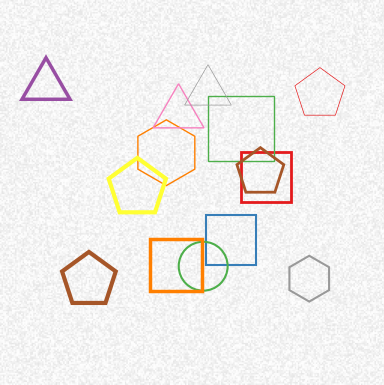[{"shape": "pentagon", "thickness": 0.5, "radius": 0.34, "center": [0.831, 0.756]}, {"shape": "square", "thickness": 2, "radius": 0.32, "center": [0.691, 0.541]}, {"shape": "square", "thickness": 1.5, "radius": 0.32, "center": [0.599, 0.377]}, {"shape": "circle", "thickness": 1.5, "radius": 0.32, "center": [0.528, 0.309]}, {"shape": "square", "thickness": 1, "radius": 0.42, "center": [0.626, 0.667]}, {"shape": "triangle", "thickness": 2.5, "radius": 0.36, "center": [0.119, 0.778]}, {"shape": "hexagon", "thickness": 1, "radius": 0.43, "center": [0.432, 0.603]}, {"shape": "square", "thickness": 2.5, "radius": 0.34, "center": [0.457, 0.312]}, {"shape": "pentagon", "thickness": 3, "radius": 0.39, "center": [0.357, 0.512]}, {"shape": "pentagon", "thickness": 3, "radius": 0.37, "center": [0.231, 0.272]}, {"shape": "pentagon", "thickness": 2, "radius": 0.32, "center": [0.676, 0.553]}, {"shape": "triangle", "thickness": 1, "radius": 0.38, "center": [0.464, 0.706]}, {"shape": "triangle", "thickness": 0.5, "radius": 0.35, "center": [0.54, 0.762]}, {"shape": "hexagon", "thickness": 1.5, "radius": 0.3, "center": [0.803, 0.276]}]